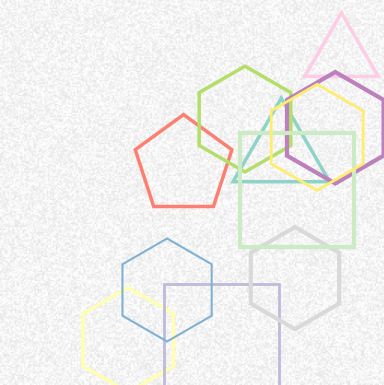[{"shape": "triangle", "thickness": 2.5, "radius": 0.72, "center": [0.731, 0.6]}, {"shape": "hexagon", "thickness": 2.5, "radius": 0.68, "center": [0.333, 0.117]}, {"shape": "square", "thickness": 2, "radius": 0.74, "center": [0.576, 0.115]}, {"shape": "pentagon", "thickness": 2.5, "radius": 0.66, "center": [0.477, 0.57]}, {"shape": "hexagon", "thickness": 1.5, "radius": 0.67, "center": [0.434, 0.247]}, {"shape": "hexagon", "thickness": 2.5, "radius": 0.69, "center": [0.636, 0.691]}, {"shape": "triangle", "thickness": 2.5, "radius": 0.55, "center": [0.887, 0.857]}, {"shape": "hexagon", "thickness": 3, "radius": 0.66, "center": [0.766, 0.278]}, {"shape": "hexagon", "thickness": 3, "radius": 0.72, "center": [0.871, 0.668]}, {"shape": "square", "thickness": 3, "radius": 0.74, "center": [0.771, 0.507]}, {"shape": "hexagon", "thickness": 2, "radius": 0.69, "center": [0.824, 0.643]}]